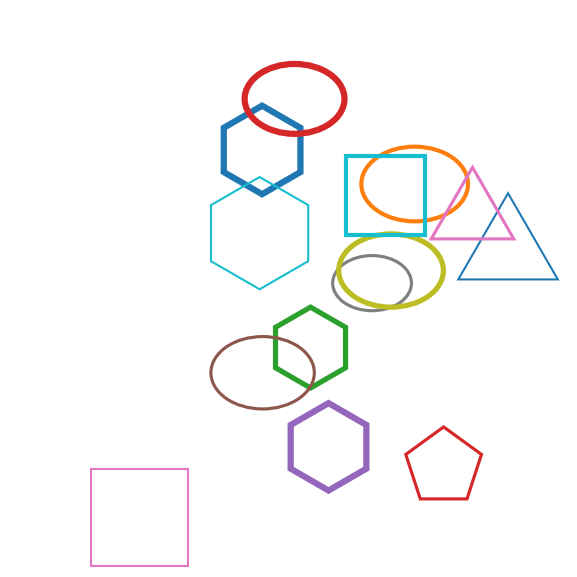[{"shape": "triangle", "thickness": 1, "radius": 0.5, "center": [0.88, 0.565]}, {"shape": "hexagon", "thickness": 3, "radius": 0.38, "center": [0.454, 0.739]}, {"shape": "oval", "thickness": 2, "radius": 0.46, "center": [0.718, 0.681]}, {"shape": "hexagon", "thickness": 2.5, "radius": 0.35, "center": [0.538, 0.397]}, {"shape": "oval", "thickness": 3, "radius": 0.43, "center": [0.51, 0.828]}, {"shape": "pentagon", "thickness": 1.5, "radius": 0.34, "center": [0.768, 0.191]}, {"shape": "hexagon", "thickness": 3, "radius": 0.38, "center": [0.569, 0.225]}, {"shape": "oval", "thickness": 1.5, "radius": 0.45, "center": [0.455, 0.354]}, {"shape": "triangle", "thickness": 1.5, "radius": 0.41, "center": [0.818, 0.627]}, {"shape": "square", "thickness": 1, "radius": 0.42, "center": [0.242, 0.102]}, {"shape": "oval", "thickness": 1.5, "radius": 0.34, "center": [0.644, 0.509]}, {"shape": "oval", "thickness": 2.5, "radius": 0.45, "center": [0.677, 0.531]}, {"shape": "hexagon", "thickness": 1, "radius": 0.49, "center": [0.45, 0.595]}, {"shape": "square", "thickness": 2, "radius": 0.34, "center": [0.667, 0.66]}]